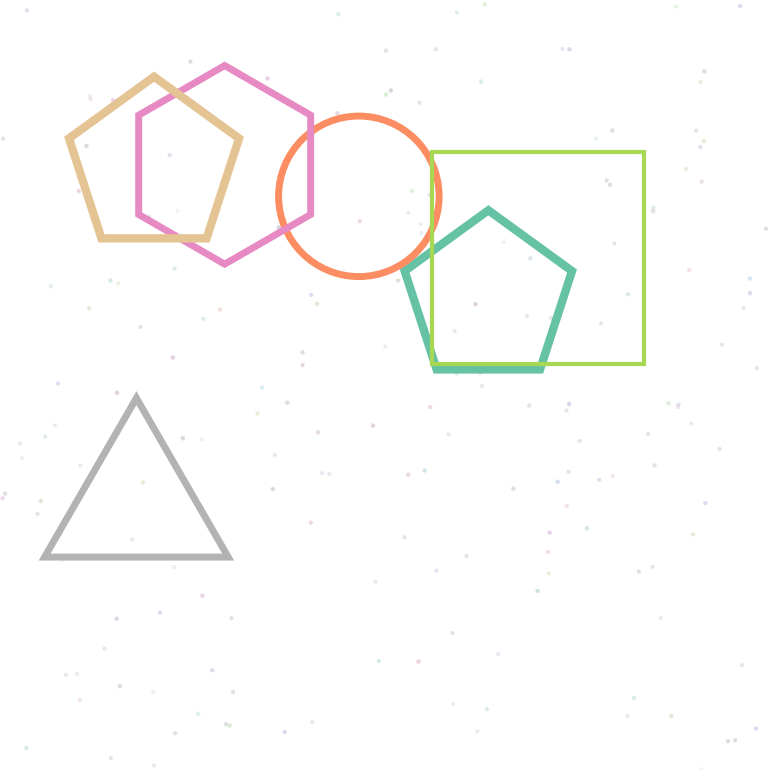[{"shape": "pentagon", "thickness": 3, "radius": 0.57, "center": [0.634, 0.613]}, {"shape": "circle", "thickness": 2.5, "radius": 0.52, "center": [0.466, 0.745]}, {"shape": "hexagon", "thickness": 2.5, "radius": 0.64, "center": [0.292, 0.786]}, {"shape": "square", "thickness": 1.5, "radius": 0.69, "center": [0.699, 0.665]}, {"shape": "pentagon", "thickness": 3, "radius": 0.58, "center": [0.2, 0.784]}, {"shape": "triangle", "thickness": 2.5, "radius": 0.69, "center": [0.177, 0.345]}]